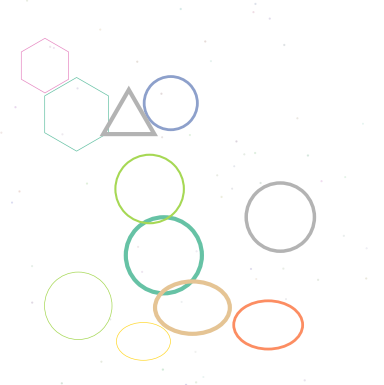[{"shape": "circle", "thickness": 3, "radius": 0.49, "center": [0.426, 0.337]}, {"shape": "hexagon", "thickness": 0.5, "radius": 0.48, "center": [0.199, 0.703]}, {"shape": "oval", "thickness": 2, "radius": 0.45, "center": [0.697, 0.156]}, {"shape": "circle", "thickness": 2, "radius": 0.35, "center": [0.444, 0.732]}, {"shape": "hexagon", "thickness": 0.5, "radius": 0.35, "center": [0.117, 0.83]}, {"shape": "circle", "thickness": 0.5, "radius": 0.44, "center": [0.203, 0.206]}, {"shape": "circle", "thickness": 1.5, "radius": 0.44, "center": [0.389, 0.509]}, {"shape": "oval", "thickness": 0.5, "radius": 0.35, "center": [0.373, 0.113]}, {"shape": "oval", "thickness": 3, "radius": 0.49, "center": [0.5, 0.201]}, {"shape": "circle", "thickness": 2.5, "radius": 0.44, "center": [0.728, 0.436]}, {"shape": "triangle", "thickness": 3, "radius": 0.38, "center": [0.335, 0.69]}]